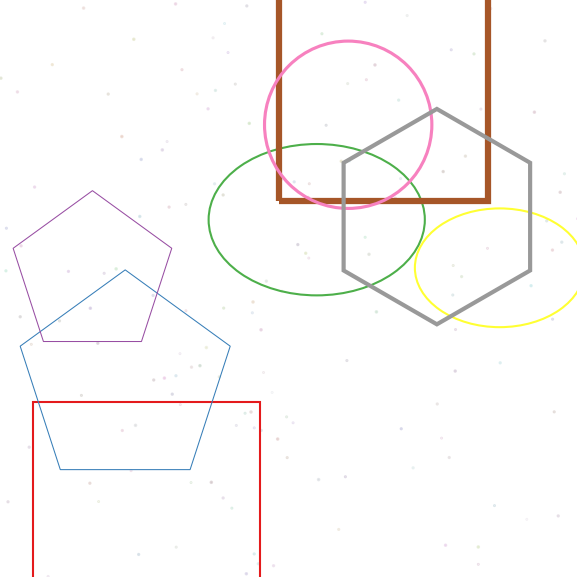[{"shape": "square", "thickness": 1, "radius": 0.98, "center": [0.254, 0.107]}, {"shape": "pentagon", "thickness": 0.5, "radius": 0.96, "center": [0.217, 0.341]}, {"shape": "oval", "thickness": 1, "radius": 0.94, "center": [0.548, 0.619]}, {"shape": "pentagon", "thickness": 0.5, "radius": 0.72, "center": [0.16, 0.525]}, {"shape": "oval", "thickness": 1, "radius": 0.73, "center": [0.865, 0.535]}, {"shape": "square", "thickness": 3, "radius": 0.9, "center": [0.664, 0.832]}, {"shape": "circle", "thickness": 1.5, "radius": 0.72, "center": [0.603, 0.783]}, {"shape": "hexagon", "thickness": 2, "radius": 0.93, "center": [0.756, 0.624]}]